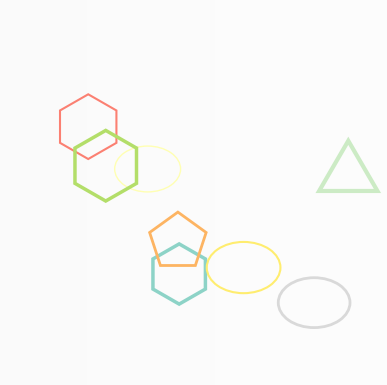[{"shape": "hexagon", "thickness": 2.5, "radius": 0.39, "center": [0.462, 0.288]}, {"shape": "oval", "thickness": 1, "radius": 0.43, "center": [0.381, 0.561]}, {"shape": "hexagon", "thickness": 1.5, "radius": 0.42, "center": [0.228, 0.671]}, {"shape": "pentagon", "thickness": 2, "radius": 0.38, "center": [0.459, 0.372]}, {"shape": "hexagon", "thickness": 2.5, "radius": 0.46, "center": [0.273, 0.57]}, {"shape": "oval", "thickness": 2, "radius": 0.46, "center": [0.811, 0.214]}, {"shape": "triangle", "thickness": 3, "radius": 0.43, "center": [0.899, 0.547]}, {"shape": "oval", "thickness": 1.5, "radius": 0.48, "center": [0.629, 0.305]}]